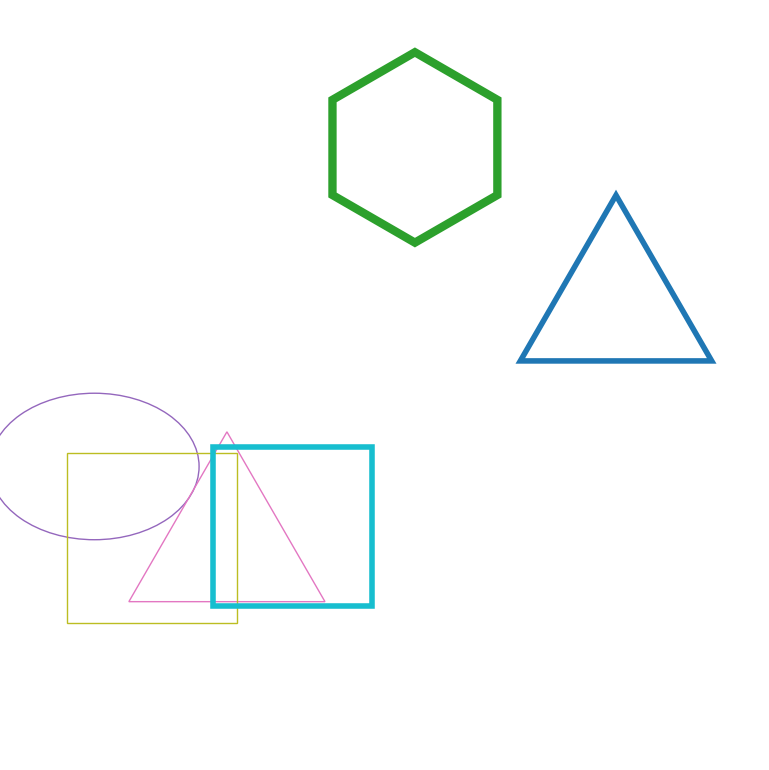[{"shape": "triangle", "thickness": 2, "radius": 0.72, "center": [0.8, 0.603]}, {"shape": "hexagon", "thickness": 3, "radius": 0.62, "center": [0.539, 0.809]}, {"shape": "oval", "thickness": 0.5, "radius": 0.68, "center": [0.123, 0.394]}, {"shape": "triangle", "thickness": 0.5, "radius": 0.74, "center": [0.295, 0.292]}, {"shape": "square", "thickness": 0.5, "radius": 0.55, "center": [0.198, 0.301]}, {"shape": "square", "thickness": 2, "radius": 0.51, "center": [0.38, 0.316]}]